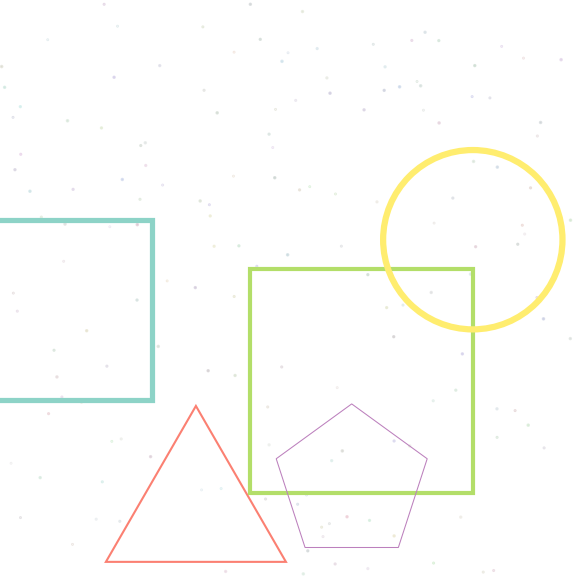[{"shape": "square", "thickness": 2.5, "radius": 0.78, "center": [0.107, 0.462]}, {"shape": "triangle", "thickness": 1, "radius": 0.9, "center": [0.339, 0.116]}, {"shape": "square", "thickness": 2, "radius": 0.97, "center": [0.626, 0.34]}, {"shape": "pentagon", "thickness": 0.5, "radius": 0.69, "center": [0.609, 0.162]}, {"shape": "circle", "thickness": 3, "radius": 0.78, "center": [0.819, 0.584]}]